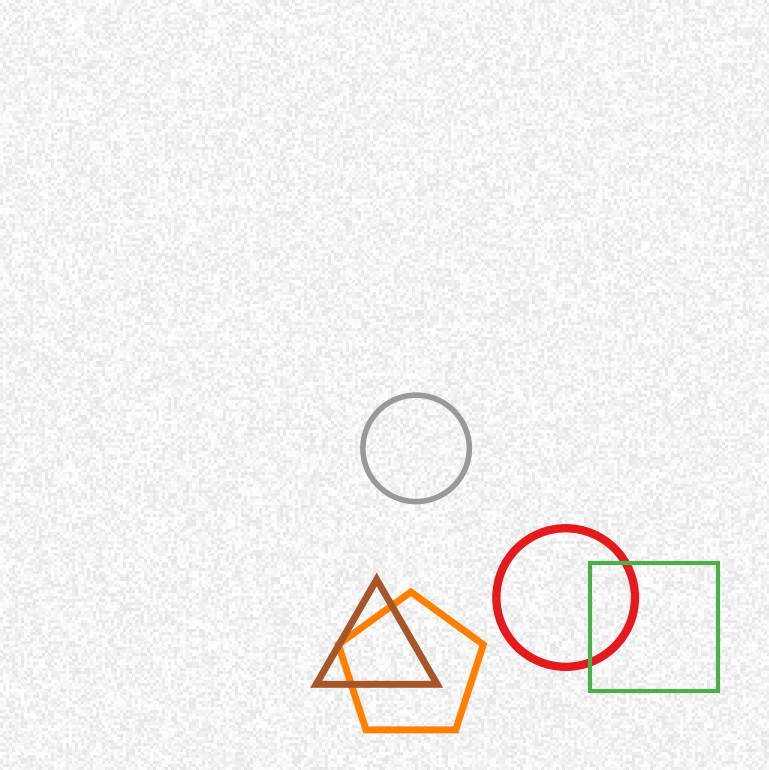[{"shape": "circle", "thickness": 3, "radius": 0.45, "center": [0.735, 0.224]}, {"shape": "square", "thickness": 1.5, "radius": 0.41, "center": [0.849, 0.186]}, {"shape": "pentagon", "thickness": 2.5, "radius": 0.5, "center": [0.534, 0.132]}, {"shape": "triangle", "thickness": 2.5, "radius": 0.45, "center": [0.489, 0.157]}, {"shape": "circle", "thickness": 2, "radius": 0.35, "center": [0.54, 0.418]}]